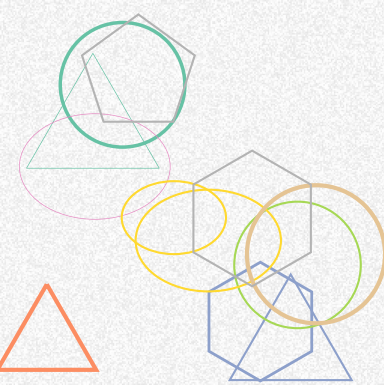[{"shape": "triangle", "thickness": 0.5, "radius": 1.0, "center": [0.241, 0.663]}, {"shape": "circle", "thickness": 2.5, "radius": 0.81, "center": [0.318, 0.78]}, {"shape": "triangle", "thickness": 3, "radius": 0.74, "center": [0.121, 0.113]}, {"shape": "triangle", "thickness": 1.5, "radius": 0.91, "center": [0.755, 0.104]}, {"shape": "hexagon", "thickness": 2, "radius": 0.77, "center": [0.676, 0.165]}, {"shape": "oval", "thickness": 0.5, "radius": 0.98, "center": [0.246, 0.567]}, {"shape": "circle", "thickness": 1.5, "radius": 0.82, "center": [0.773, 0.312]}, {"shape": "oval", "thickness": 1.5, "radius": 0.94, "center": [0.541, 0.375]}, {"shape": "oval", "thickness": 1.5, "radius": 0.68, "center": [0.452, 0.435]}, {"shape": "circle", "thickness": 3, "radius": 0.9, "center": [0.821, 0.34]}, {"shape": "pentagon", "thickness": 1.5, "radius": 0.77, "center": [0.359, 0.808]}, {"shape": "hexagon", "thickness": 1.5, "radius": 0.88, "center": [0.655, 0.433]}]